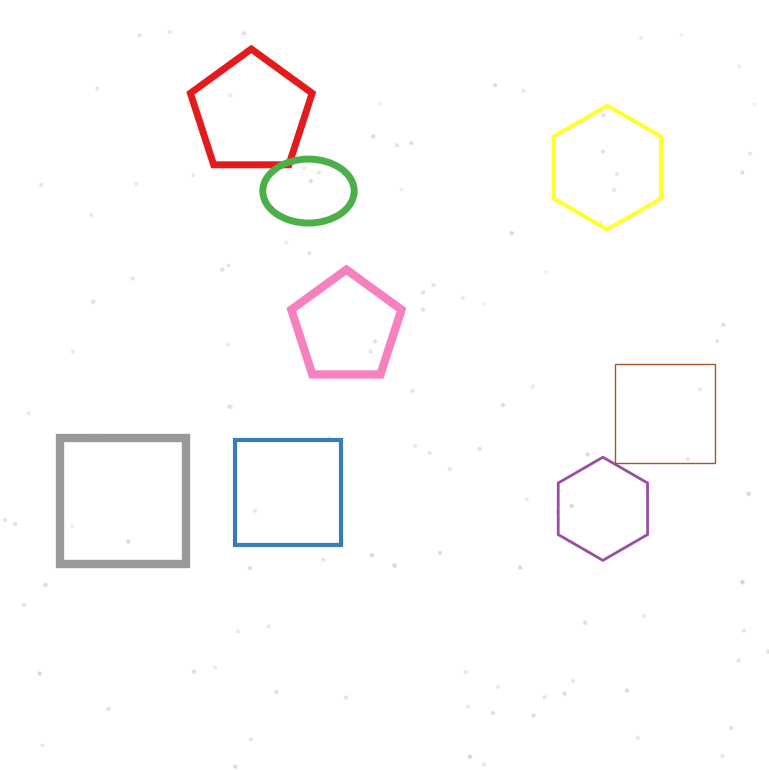[{"shape": "pentagon", "thickness": 2.5, "radius": 0.42, "center": [0.326, 0.853]}, {"shape": "square", "thickness": 1.5, "radius": 0.34, "center": [0.374, 0.361]}, {"shape": "oval", "thickness": 2.5, "radius": 0.3, "center": [0.401, 0.752]}, {"shape": "hexagon", "thickness": 1, "radius": 0.33, "center": [0.783, 0.339]}, {"shape": "hexagon", "thickness": 1.5, "radius": 0.4, "center": [0.789, 0.782]}, {"shape": "square", "thickness": 0.5, "radius": 0.32, "center": [0.864, 0.463]}, {"shape": "pentagon", "thickness": 3, "radius": 0.38, "center": [0.45, 0.575]}, {"shape": "square", "thickness": 3, "radius": 0.41, "center": [0.16, 0.349]}]